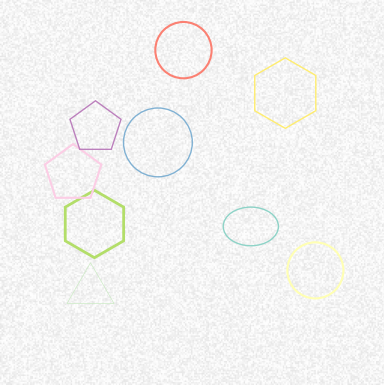[{"shape": "oval", "thickness": 1, "radius": 0.36, "center": [0.651, 0.412]}, {"shape": "circle", "thickness": 1.5, "radius": 0.36, "center": [0.819, 0.298]}, {"shape": "circle", "thickness": 1.5, "radius": 0.37, "center": [0.477, 0.87]}, {"shape": "circle", "thickness": 1, "radius": 0.45, "center": [0.41, 0.63]}, {"shape": "hexagon", "thickness": 2, "radius": 0.44, "center": [0.245, 0.418]}, {"shape": "pentagon", "thickness": 1.5, "radius": 0.39, "center": [0.19, 0.549]}, {"shape": "pentagon", "thickness": 1, "radius": 0.35, "center": [0.248, 0.669]}, {"shape": "triangle", "thickness": 0.5, "radius": 0.35, "center": [0.235, 0.247]}, {"shape": "hexagon", "thickness": 1, "radius": 0.46, "center": [0.741, 0.758]}]